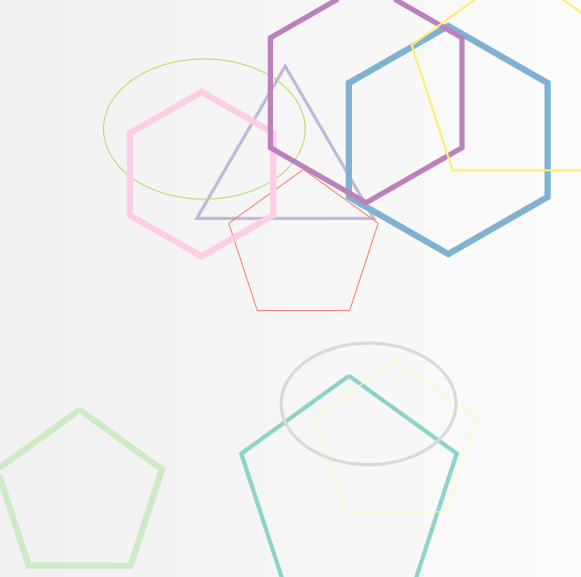[{"shape": "pentagon", "thickness": 2, "radius": 0.97, "center": [0.6, 0.153]}, {"shape": "pentagon", "thickness": 0.5, "radius": 0.73, "center": [0.681, 0.23]}, {"shape": "triangle", "thickness": 1.5, "radius": 0.88, "center": [0.491, 0.709]}, {"shape": "pentagon", "thickness": 0.5, "radius": 0.68, "center": [0.522, 0.571]}, {"shape": "hexagon", "thickness": 3, "radius": 0.99, "center": [0.771, 0.757]}, {"shape": "oval", "thickness": 0.5, "radius": 0.87, "center": [0.352, 0.776]}, {"shape": "hexagon", "thickness": 3, "radius": 0.71, "center": [0.347, 0.698]}, {"shape": "oval", "thickness": 1.5, "radius": 0.75, "center": [0.634, 0.3]}, {"shape": "hexagon", "thickness": 2.5, "radius": 0.95, "center": [0.63, 0.838]}, {"shape": "pentagon", "thickness": 3, "radius": 0.75, "center": [0.137, 0.14]}, {"shape": "pentagon", "thickness": 1, "radius": 0.97, "center": [0.893, 0.861]}]